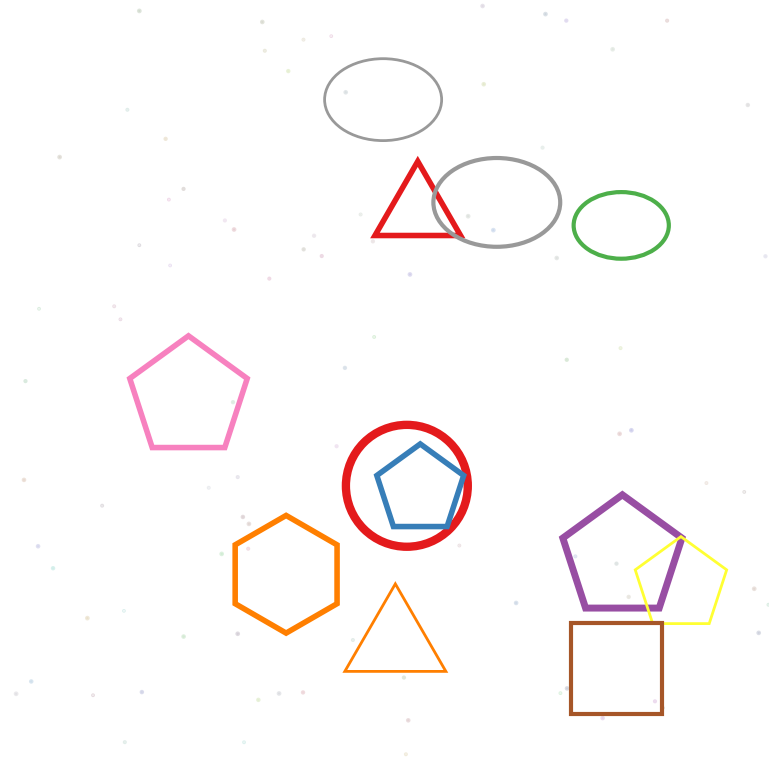[{"shape": "circle", "thickness": 3, "radius": 0.4, "center": [0.528, 0.369]}, {"shape": "triangle", "thickness": 2, "radius": 0.32, "center": [0.543, 0.726]}, {"shape": "pentagon", "thickness": 2, "radius": 0.3, "center": [0.546, 0.364]}, {"shape": "oval", "thickness": 1.5, "radius": 0.31, "center": [0.807, 0.707]}, {"shape": "pentagon", "thickness": 2.5, "radius": 0.41, "center": [0.808, 0.276]}, {"shape": "hexagon", "thickness": 2, "radius": 0.38, "center": [0.372, 0.254]}, {"shape": "triangle", "thickness": 1, "radius": 0.38, "center": [0.513, 0.166]}, {"shape": "pentagon", "thickness": 1, "radius": 0.31, "center": [0.884, 0.241]}, {"shape": "square", "thickness": 1.5, "radius": 0.3, "center": [0.8, 0.132]}, {"shape": "pentagon", "thickness": 2, "radius": 0.4, "center": [0.245, 0.484]}, {"shape": "oval", "thickness": 1, "radius": 0.38, "center": [0.498, 0.871]}, {"shape": "oval", "thickness": 1.5, "radius": 0.41, "center": [0.645, 0.737]}]